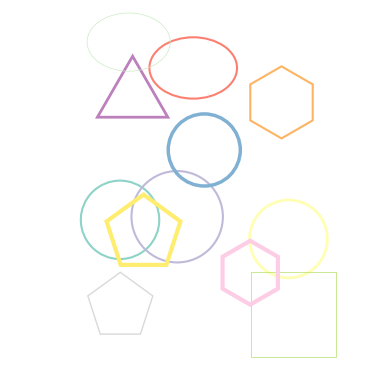[{"shape": "circle", "thickness": 1.5, "radius": 0.51, "center": [0.312, 0.429]}, {"shape": "circle", "thickness": 2, "radius": 0.51, "center": [0.749, 0.379]}, {"shape": "circle", "thickness": 1.5, "radius": 0.59, "center": [0.46, 0.437]}, {"shape": "oval", "thickness": 1.5, "radius": 0.57, "center": [0.502, 0.824]}, {"shape": "circle", "thickness": 2.5, "radius": 0.47, "center": [0.531, 0.61]}, {"shape": "hexagon", "thickness": 1.5, "radius": 0.47, "center": [0.731, 0.734]}, {"shape": "square", "thickness": 0.5, "radius": 0.55, "center": [0.763, 0.182]}, {"shape": "hexagon", "thickness": 3, "radius": 0.41, "center": [0.65, 0.292]}, {"shape": "pentagon", "thickness": 1, "radius": 0.44, "center": [0.313, 0.204]}, {"shape": "triangle", "thickness": 2, "radius": 0.53, "center": [0.344, 0.748]}, {"shape": "oval", "thickness": 0.5, "radius": 0.54, "center": [0.334, 0.891]}, {"shape": "pentagon", "thickness": 3, "radius": 0.5, "center": [0.373, 0.394]}]